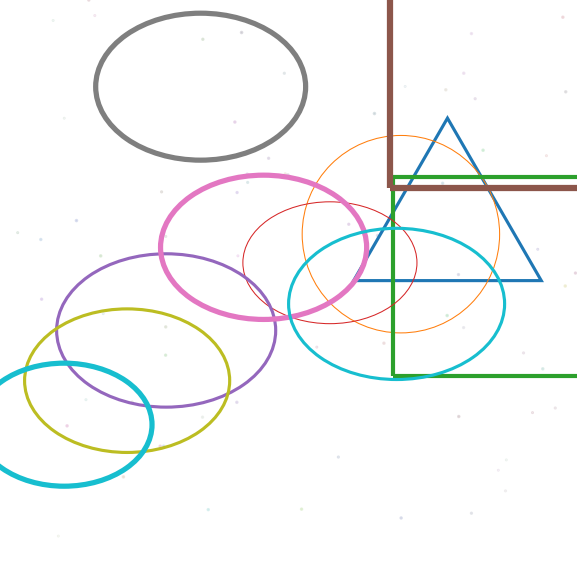[{"shape": "triangle", "thickness": 1.5, "radius": 0.94, "center": [0.775, 0.607]}, {"shape": "circle", "thickness": 0.5, "radius": 0.85, "center": [0.694, 0.594]}, {"shape": "square", "thickness": 2, "radius": 0.86, "center": [0.852, 0.521]}, {"shape": "oval", "thickness": 0.5, "radius": 0.75, "center": [0.571, 0.544]}, {"shape": "oval", "thickness": 1.5, "radius": 0.95, "center": [0.288, 0.427]}, {"shape": "square", "thickness": 3, "radius": 0.83, "center": [0.842, 0.84]}, {"shape": "oval", "thickness": 2.5, "radius": 0.89, "center": [0.456, 0.571]}, {"shape": "oval", "thickness": 2.5, "radius": 0.91, "center": [0.347, 0.849]}, {"shape": "oval", "thickness": 1.5, "radius": 0.89, "center": [0.22, 0.34]}, {"shape": "oval", "thickness": 1.5, "radius": 0.94, "center": [0.687, 0.473]}, {"shape": "oval", "thickness": 2.5, "radius": 0.76, "center": [0.111, 0.264]}]